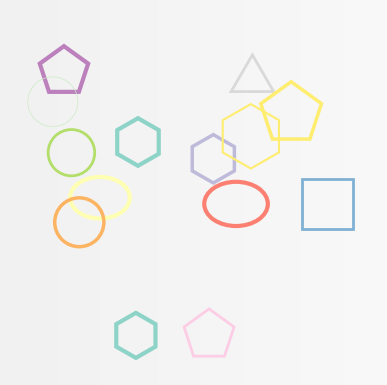[{"shape": "hexagon", "thickness": 3, "radius": 0.29, "center": [0.351, 0.129]}, {"shape": "hexagon", "thickness": 3, "radius": 0.31, "center": [0.356, 0.631]}, {"shape": "oval", "thickness": 3, "radius": 0.39, "center": [0.258, 0.486]}, {"shape": "hexagon", "thickness": 2.5, "radius": 0.31, "center": [0.55, 0.588]}, {"shape": "oval", "thickness": 3, "radius": 0.41, "center": [0.609, 0.47]}, {"shape": "square", "thickness": 2, "radius": 0.33, "center": [0.846, 0.47]}, {"shape": "circle", "thickness": 2.5, "radius": 0.32, "center": [0.205, 0.423]}, {"shape": "circle", "thickness": 2, "radius": 0.3, "center": [0.184, 0.603]}, {"shape": "pentagon", "thickness": 2, "radius": 0.34, "center": [0.54, 0.13]}, {"shape": "triangle", "thickness": 2, "radius": 0.32, "center": [0.651, 0.794]}, {"shape": "pentagon", "thickness": 3, "radius": 0.33, "center": [0.165, 0.814]}, {"shape": "circle", "thickness": 0.5, "radius": 0.32, "center": [0.136, 0.736]}, {"shape": "hexagon", "thickness": 1.5, "radius": 0.42, "center": [0.647, 0.646]}, {"shape": "pentagon", "thickness": 2.5, "radius": 0.41, "center": [0.751, 0.705]}]